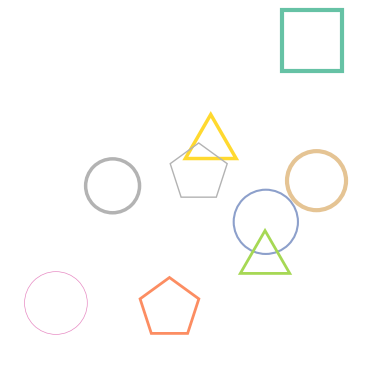[{"shape": "square", "thickness": 3, "radius": 0.39, "center": [0.811, 0.895]}, {"shape": "pentagon", "thickness": 2, "radius": 0.4, "center": [0.44, 0.199]}, {"shape": "circle", "thickness": 1.5, "radius": 0.42, "center": [0.69, 0.424]}, {"shape": "circle", "thickness": 0.5, "radius": 0.41, "center": [0.145, 0.213]}, {"shape": "triangle", "thickness": 2, "radius": 0.37, "center": [0.688, 0.327]}, {"shape": "triangle", "thickness": 2.5, "radius": 0.38, "center": [0.547, 0.626]}, {"shape": "circle", "thickness": 3, "radius": 0.38, "center": [0.822, 0.531]}, {"shape": "circle", "thickness": 2.5, "radius": 0.35, "center": [0.292, 0.517]}, {"shape": "pentagon", "thickness": 1, "radius": 0.39, "center": [0.516, 0.551]}]